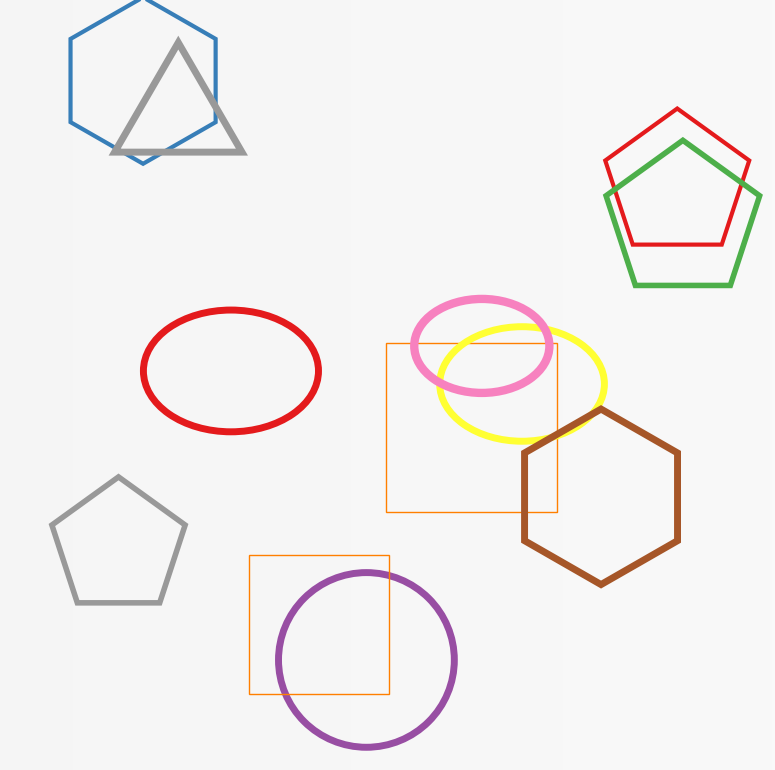[{"shape": "oval", "thickness": 2.5, "radius": 0.56, "center": [0.298, 0.518]}, {"shape": "pentagon", "thickness": 1.5, "radius": 0.49, "center": [0.874, 0.761]}, {"shape": "hexagon", "thickness": 1.5, "radius": 0.54, "center": [0.185, 0.895]}, {"shape": "pentagon", "thickness": 2, "radius": 0.52, "center": [0.881, 0.714]}, {"shape": "circle", "thickness": 2.5, "radius": 0.57, "center": [0.473, 0.143]}, {"shape": "square", "thickness": 0.5, "radius": 0.55, "center": [0.608, 0.445]}, {"shape": "square", "thickness": 0.5, "radius": 0.45, "center": [0.411, 0.189]}, {"shape": "oval", "thickness": 2.5, "radius": 0.53, "center": [0.674, 0.501]}, {"shape": "hexagon", "thickness": 2.5, "radius": 0.57, "center": [0.776, 0.355]}, {"shape": "oval", "thickness": 3, "radius": 0.44, "center": [0.622, 0.551]}, {"shape": "pentagon", "thickness": 2, "radius": 0.45, "center": [0.153, 0.29]}, {"shape": "triangle", "thickness": 2.5, "radius": 0.47, "center": [0.23, 0.85]}]